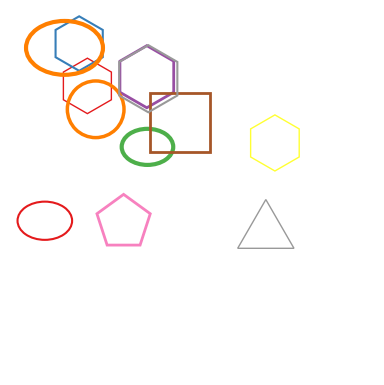[{"shape": "hexagon", "thickness": 1, "radius": 0.36, "center": [0.227, 0.777]}, {"shape": "oval", "thickness": 1.5, "radius": 0.35, "center": [0.116, 0.427]}, {"shape": "hexagon", "thickness": 1.5, "radius": 0.35, "center": [0.206, 0.887]}, {"shape": "oval", "thickness": 3, "radius": 0.33, "center": [0.383, 0.619]}, {"shape": "hexagon", "thickness": 2, "radius": 0.4, "center": [0.381, 0.801]}, {"shape": "circle", "thickness": 2.5, "radius": 0.37, "center": [0.249, 0.716]}, {"shape": "oval", "thickness": 3, "radius": 0.5, "center": [0.168, 0.876]}, {"shape": "hexagon", "thickness": 1, "radius": 0.36, "center": [0.714, 0.629]}, {"shape": "square", "thickness": 2, "radius": 0.39, "center": [0.468, 0.683]}, {"shape": "pentagon", "thickness": 2, "radius": 0.36, "center": [0.321, 0.422]}, {"shape": "hexagon", "thickness": 1.5, "radius": 0.44, "center": [0.385, 0.796]}, {"shape": "triangle", "thickness": 1, "radius": 0.42, "center": [0.69, 0.397]}]